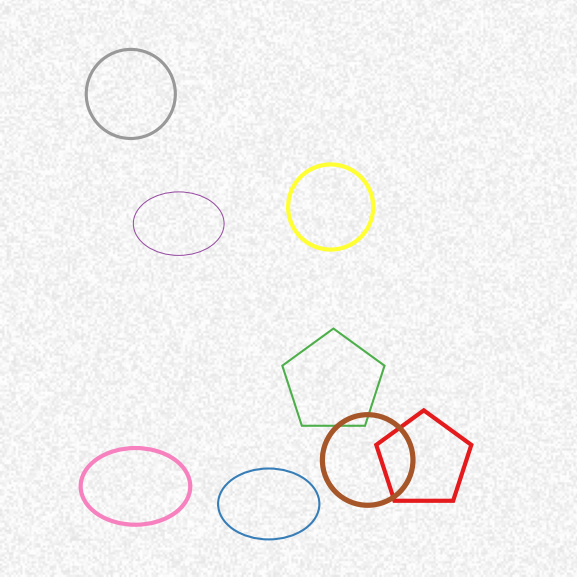[{"shape": "pentagon", "thickness": 2, "radius": 0.43, "center": [0.734, 0.202]}, {"shape": "oval", "thickness": 1, "radius": 0.44, "center": [0.465, 0.126]}, {"shape": "pentagon", "thickness": 1, "radius": 0.47, "center": [0.577, 0.337]}, {"shape": "oval", "thickness": 0.5, "radius": 0.39, "center": [0.309, 0.612]}, {"shape": "circle", "thickness": 2, "radius": 0.37, "center": [0.573, 0.641]}, {"shape": "circle", "thickness": 2.5, "radius": 0.39, "center": [0.637, 0.203]}, {"shape": "oval", "thickness": 2, "radius": 0.47, "center": [0.235, 0.157]}, {"shape": "circle", "thickness": 1.5, "radius": 0.39, "center": [0.226, 0.836]}]